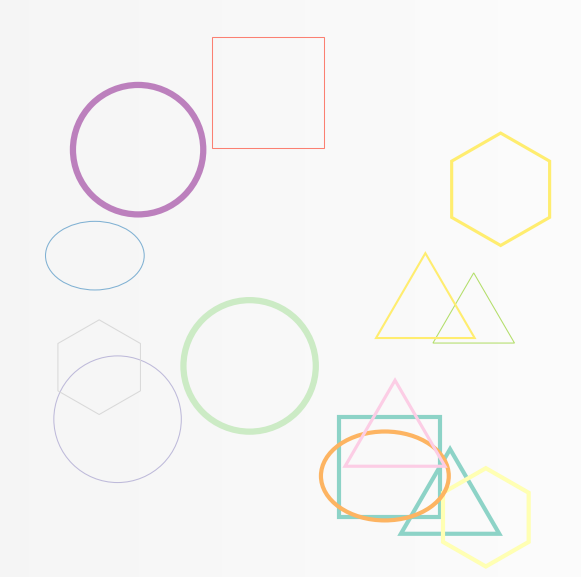[{"shape": "square", "thickness": 2, "radius": 0.43, "center": [0.671, 0.191]}, {"shape": "triangle", "thickness": 2, "radius": 0.49, "center": [0.774, 0.124]}, {"shape": "hexagon", "thickness": 2, "radius": 0.43, "center": [0.836, 0.103]}, {"shape": "circle", "thickness": 0.5, "radius": 0.55, "center": [0.202, 0.273]}, {"shape": "square", "thickness": 0.5, "radius": 0.48, "center": [0.462, 0.839]}, {"shape": "oval", "thickness": 0.5, "radius": 0.42, "center": [0.163, 0.556]}, {"shape": "oval", "thickness": 2, "radius": 0.55, "center": [0.662, 0.175]}, {"shape": "triangle", "thickness": 0.5, "radius": 0.41, "center": [0.815, 0.446]}, {"shape": "triangle", "thickness": 1.5, "radius": 0.5, "center": [0.68, 0.241]}, {"shape": "hexagon", "thickness": 0.5, "radius": 0.41, "center": [0.171, 0.363]}, {"shape": "circle", "thickness": 3, "radius": 0.56, "center": [0.238, 0.74]}, {"shape": "circle", "thickness": 3, "radius": 0.57, "center": [0.429, 0.366]}, {"shape": "hexagon", "thickness": 1.5, "radius": 0.49, "center": [0.861, 0.671]}, {"shape": "triangle", "thickness": 1, "radius": 0.49, "center": [0.732, 0.463]}]